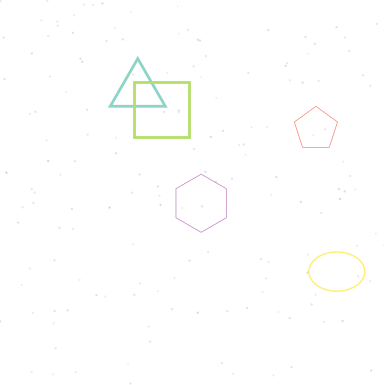[{"shape": "triangle", "thickness": 2, "radius": 0.41, "center": [0.358, 0.765]}, {"shape": "pentagon", "thickness": 0.5, "radius": 0.29, "center": [0.821, 0.665]}, {"shape": "square", "thickness": 2, "radius": 0.36, "center": [0.419, 0.716]}, {"shape": "hexagon", "thickness": 0.5, "radius": 0.38, "center": [0.522, 0.472]}, {"shape": "oval", "thickness": 1, "radius": 0.36, "center": [0.875, 0.295]}]